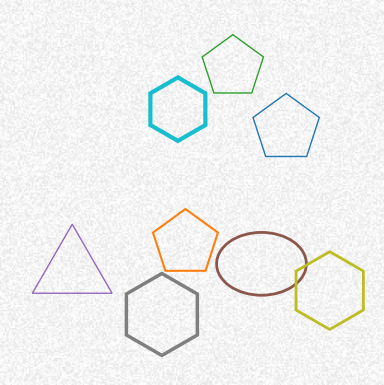[{"shape": "pentagon", "thickness": 1, "radius": 0.45, "center": [0.743, 0.667]}, {"shape": "pentagon", "thickness": 1.5, "radius": 0.44, "center": [0.482, 0.368]}, {"shape": "pentagon", "thickness": 1, "radius": 0.42, "center": [0.605, 0.826]}, {"shape": "triangle", "thickness": 1, "radius": 0.6, "center": [0.188, 0.298]}, {"shape": "oval", "thickness": 2, "radius": 0.58, "center": [0.679, 0.315]}, {"shape": "hexagon", "thickness": 2.5, "radius": 0.53, "center": [0.42, 0.183]}, {"shape": "hexagon", "thickness": 2, "radius": 0.51, "center": [0.856, 0.245]}, {"shape": "hexagon", "thickness": 3, "radius": 0.41, "center": [0.462, 0.717]}]